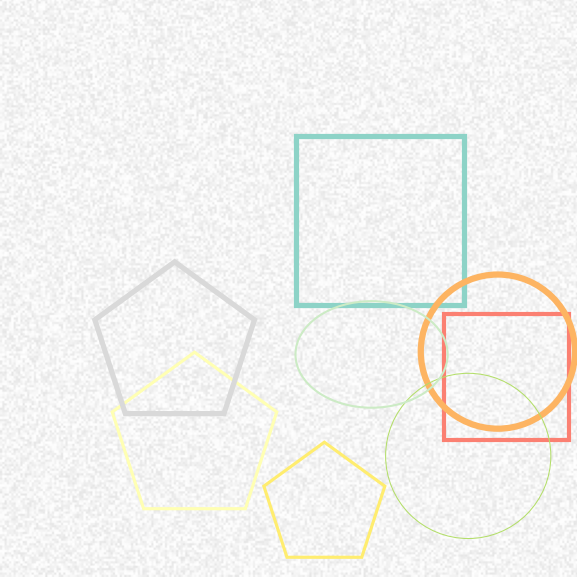[{"shape": "square", "thickness": 2.5, "radius": 0.73, "center": [0.658, 0.617]}, {"shape": "pentagon", "thickness": 1.5, "radius": 0.75, "center": [0.337, 0.239]}, {"shape": "square", "thickness": 2, "radius": 0.54, "center": [0.877, 0.346]}, {"shape": "circle", "thickness": 3, "radius": 0.67, "center": [0.862, 0.39]}, {"shape": "circle", "thickness": 0.5, "radius": 0.72, "center": [0.811, 0.21]}, {"shape": "pentagon", "thickness": 2.5, "radius": 0.73, "center": [0.302, 0.4]}, {"shape": "oval", "thickness": 1, "radius": 0.66, "center": [0.643, 0.385]}, {"shape": "pentagon", "thickness": 1.5, "radius": 0.55, "center": [0.562, 0.123]}]